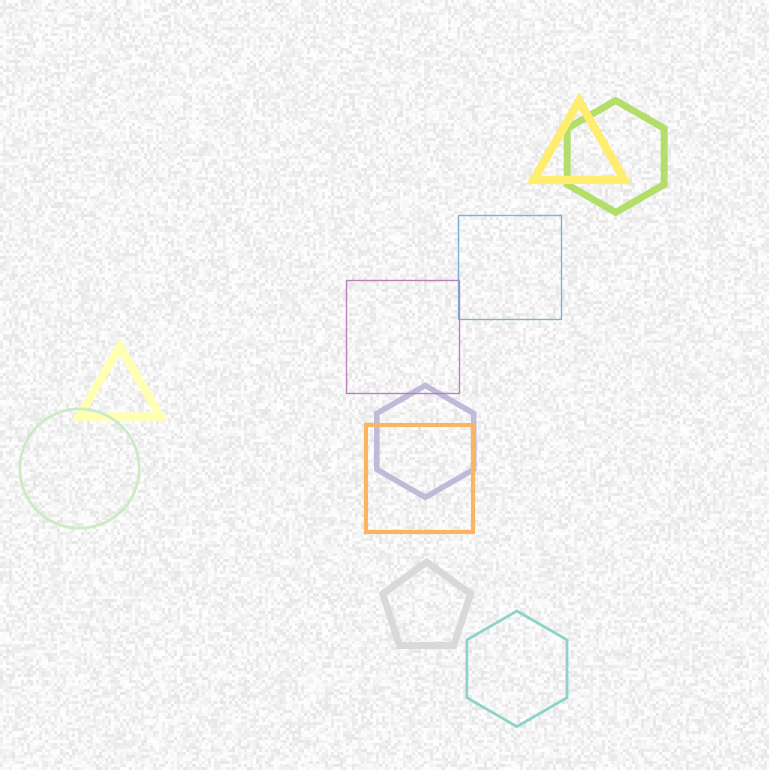[{"shape": "hexagon", "thickness": 1, "radius": 0.38, "center": [0.671, 0.131]}, {"shape": "triangle", "thickness": 3, "radius": 0.3, "center": [0.156, 0.489]}, {"shape": "hexagon", "thickness": 2, "radius": 0.36, "center": [0.552, 0.427]}, {"shape": "square", "thickness": 0.5, "radius": 0.34, "center": [0.661, 0.653]}, {"shape": "square", "thickness": 1.5, "radius": 0.35, "center": [0.545, 0.378]}, {"shape": "hexagon", "thickness": 2.5, "radius": 0.36, "center": [0.8, 0.797]}, {"shape": "pentagon", "thickness": 2.5, "radius": 0.3, "center": [0.554, 0.21]}, {"shape": "square", "thickness": 0.5, "radius": 0.37, "center": [0.523, 0.563]}, {"shape": "circle", "thickness": 1, "radius": 0.39, "center": [0.103, 0.392]}, {"shape": "triangle", "thickness": 3, "radius": 0.34, "center": [0.752, 0.8]}]